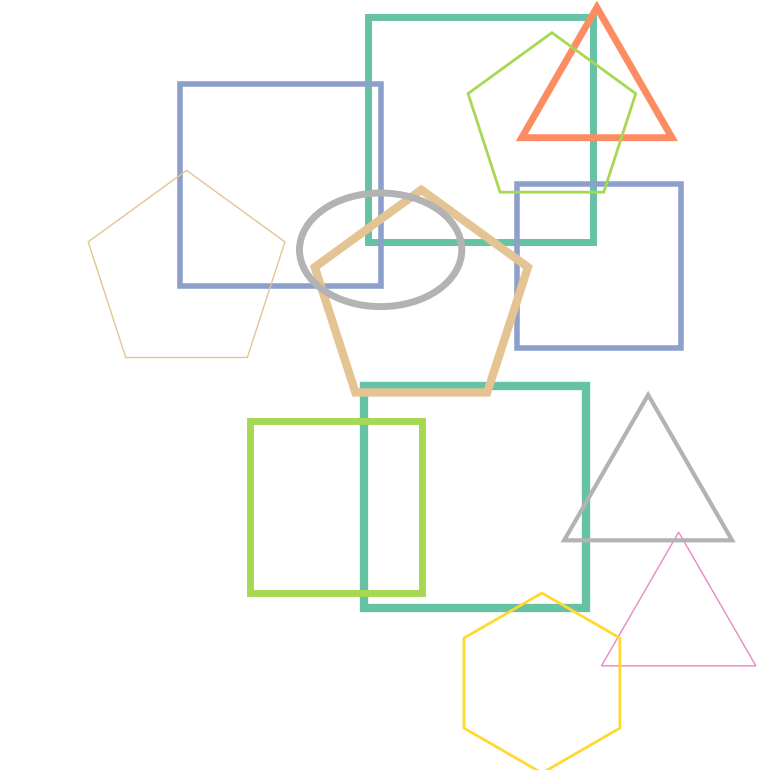[{"shape": "square", "thickness": 3, "radius": 0.72, "center": [0.617, 0.355]}, {"shape": "square", "thickness": 2.5, "radius": 0.73, "center": [0.624, 0.832]}, {"shape": "triangle", "thickness": 2.5, "radius": 0.56, "center": [0.775, 0.878]}, {"shape": "square", "thickness": 2, "radius": 0.53, "center": [0.778, 0.654]}, {"shape": "square", "thickness": 2, "radius": 0.65, "center": [0.364, 0.76]}, {"shape": "triangle", "thickness": 0.5, "radius": 0.58, "center": [0.881, 0.193]}, {"shape": "pentagon", "thickness": 1, "radius": 0.57, "center": [0.717, 0.843]}, {"shape": "square", "thickness": 2.5, "radius": 0.56, "center": [0.436, 0.341]}, {"shape": "hexagon", "thickness": 1, "radius": 0.58, "center": [0.704, 0.113]}, {"shape": "pentagon", "thickness": 3, "radius": 0.73, "center": [0.547, 0.608]}, {"shape": "pentagon", "thickness": 0.5, "radius": 0.67, "center": [0.242, 0.644]}, {"shape": "oval", "thickness": 2.5, "radius": 0.53, "center": [0.494, 0.676]}, {"shape": "triangle", "thickness": 1.5, "radius": 0.63, "center": [0.842, 0.361]}]